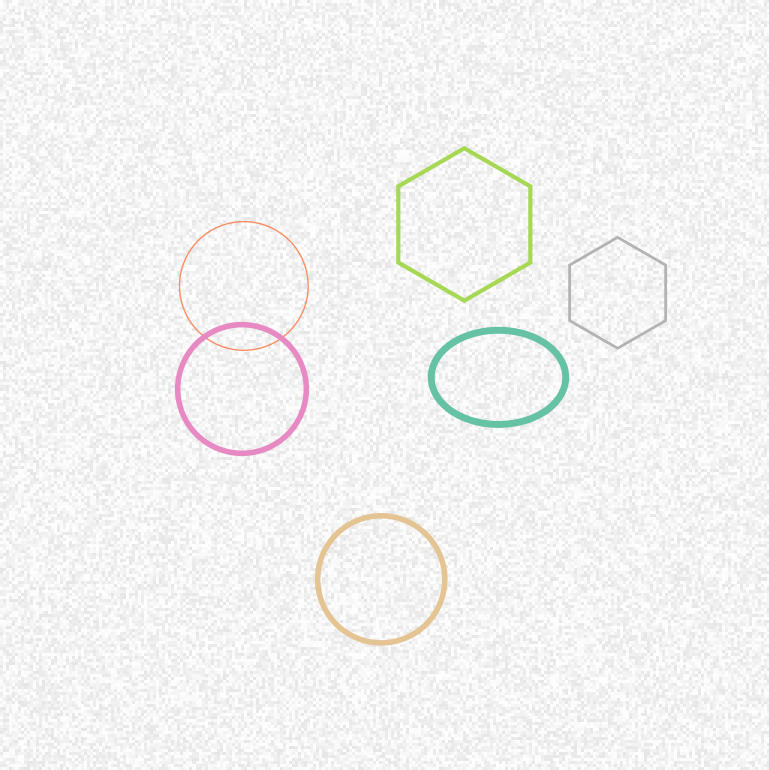[{"shape": "oval", "thickness": 2.5, "radius": 0.44, "center": [0.647, 0.51]}, {"shape": "circle", "thickness": 0.5, "radius": 0.42, "center": [0.317, 0.629]}, {"shape": "circle", "thickness": 2, "radius": 0.42, "center": [0.314, 0.495]}, {"shape": "hexagon", "thickness": 1.5, "radius": 0.49, "center": [0.603, 0.708]}, {"shape": "circle", "thickness": 2, "radius": 0.41, "center": [0.495, 0.248]}, {"shape": "hexagon", "thickness": 1, "radius": 0.36, "center": [0.802, 0.62]}]